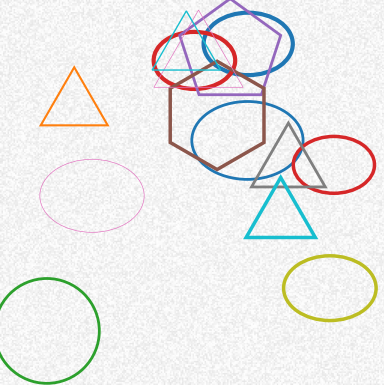[{"shape": "oval", "thickness": 3, "radius": 0.58, "center": [0.645, 0.886]}, {"shape": "oval", "thickness": 2, "radius": 0.72, "center": [0.643, 0.635]}, {"shape": "triangle", "thickness": 1.5, "radius": 0.5, "center": [0.193, 0.725]}, {"shape": "circle", "thickness": 2, "radius": 0.68, "center": [0.122, 0.14]}, {"shape": "oval", "thickness": 2.5, "radius": 0.53, "center": [0.867, 0.572]}, {"shape": "oval", "thickness": 3, "radius": 0.53, "center": [0.505, 0.843]}, {"shape": "pentagon", "thickness": 2, "radius": 0.69, "center": [0.598, 0.866]}, {"shape": "hexagon", "thickness": 2.5, "radius": 0.7, "center": [0.564, 0.7]}, {"shape": "oval", "thickness": 0.5, "radius": 0.68, "center": [0.239, 0.491]}, {"shape": "triangle", "thickness": 0.5, "radius": 0.67, "center": [0.516, 0.84]}, {"shape": "triangle", "thickness": 2, "radius": 0.55, "center": [0.749, 0.57]}, {"shape": "oval", "thickness": 2.5, "radius": 0.6, "center": [0.857, 0.252]}, {"shape": "triangle", "thickness": 2.5, "radius": 0.52, "center": [0.729, 0.435]}, {"shape": "triangle", "thickness": 1, "radius": 0.51, "center": [0.484, 0.869]}]